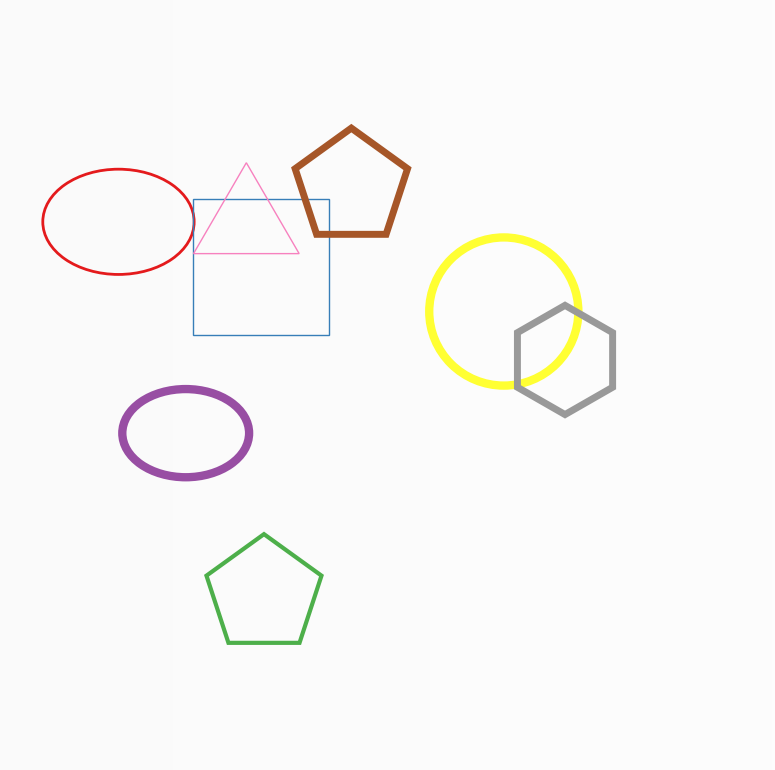[{"shape": "oval", "thickness": 1, "radius": 0.49, "center": [0.153, 0.712]}, {"shape": "square", "thickness": 0.5, "radius": 0.44, "center": [0.337, 0.654]}, {"shape": "pentagon", "thickness": 1.5, "radius": 0.39, "center": [0.341, 0.228]}, {"shape": "oval", "thickness": 3, "radius": 0.41, "center": [0.24, 0.437]}, {"shape": "circle", "thickness": 3, "radius": 0.48, "center": [0.65, 0.595]}, {"shape": "pentagon", "thickness": 2.5, "radius": 0.38, "center": [0.453, 0.757]}, {"shape": "triangle", "thickness": 0.5, "radius": 0.39, "center": [0.318, 0.71]}, {"shape": "hexagon", "thickness": 2.5, "radius": 0.35, "center": [0.729, 0.533]}]